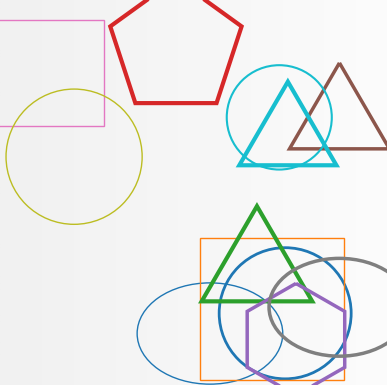[{"shape": "oval", "thickness": 1, "radius": 0.94, "center": [0.542, 0.134]}, {"shape": "circle", "thickness": 2, "radius": 0.85, "center": [0.736, 0.186]}, {"shape": "square", "thickness": 1, "radius": 0.93, "center": [0.701, 0.197]}, {"shape": "triangle", "thickness": 3, "radius": 0.82, "center": [0.663, 0.3]}, {"shape": "pentagon", "thickness": 3, "radius": 0.89, "center": [0.454, 0.876]}, {"shape": "hexagon", "thickness": 2.5, "radius": 0.73, "center": [0.764, 0.119]}, {"shape": "triangle", "thickness": 2.5, "radius": 0.74, "center": [0.876, 0.688]}, {"shape": "square", "thickness": 1, "radius": 0.69, "center": [0.132, 0.81]}, {"shape": "oval", "thickness": 2.5, "radius": 0.91, "center": [0.876, 0.202]}, {"shape": "circle", "thickness": 1, "radius": 0.88, "center": [0.191, 0.593]}, {"shape": "circle", "thickness": 1.5, "radius": 0.68, "center": [0.721, 0.695]}, {"shape": "triangle", "thickness": 3, "radius": 0.72, "center": [0.743, 0.643]}]